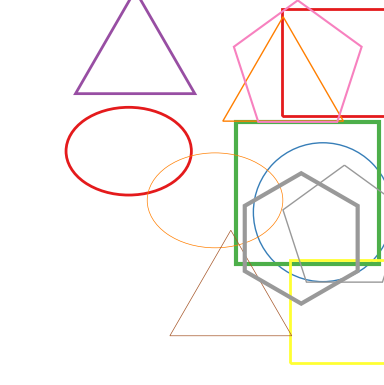[{"shape": "oval", "thickness": 2, "radius": 0.81, "center": [0.334, 0.607]}, {"shape": "square", "thickness": 2, "radius": 0.7, "center": [0.872, 0.837]}, {"shape": "circle", "thickness": 1, "radius": 0.9, "center": [0.839, 0.449]}, {"shape": "square", "thickness": 3, "radius": 0.93, "center": [0.799, 0.499]}, {"shape": "triangle", "thickness": 2, "radius": 0.89, "center": [0.351, 0.846]}, {"shape": "triangle", "thickness": 1, "radius": 0.9, "center": [0.735, 0.776]}, {"shape": "oval", "thickness": 0.5, "radius": 0.88, "center": [0.559, 0.48]}, {"shape": "square", "thickness": 2, "radius": 0.67, "center": [0.886, 0.191]}, {"shape": "triangle", "thickness": 0.5, "radius": 0.91, "center": [0.599, 0.219]}, {"shape": "pentagon", "thickness": 1.5, "radius": 0.87, "center": [0.773, 0.825]}, {"shape": "pentagon", "thickness": 1, "radius": 0.84, "center": [0.895, 0.403]}, {"shape": "hexagon", "thickness": 3, "radius": 0.85, "center": [0.782, 0.381]}]